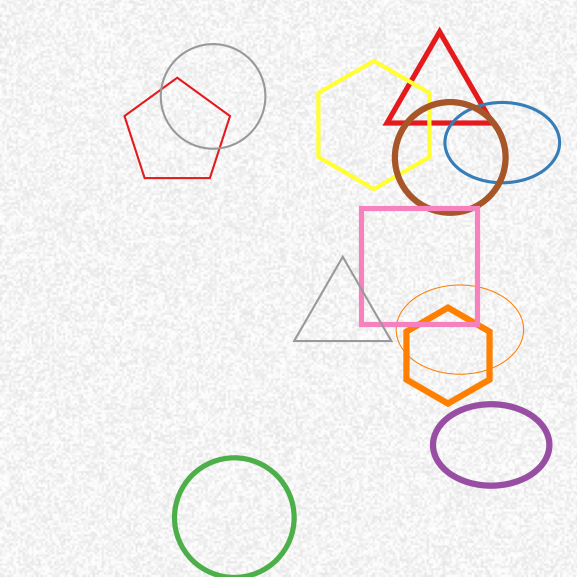[{"shape": "pentagon", "thickness": 1, "radius": 0.48, "center": [0.307, 0.768]}, {"shape": "triangle", "thickness": 2.5, "radius": 0.53, "center": [0.761, 0.839]}, {"shape": "oval", "thickness": 1.5, "radius": 0.5, "center": [0.87, 0.752]}, {"shape": "circle", "thickness": 2.5, "radius": 0.52, "center": [0.406, 0.103]}, {"shape": "oval", "thickness": 3, "radius": 0.5, "center": [0.851, 0.229]}, {"shape": "oval", "thickness": 0.5, "radius": 0.55, "center": [0.796, 0.428]}, {"shape": "hexagon", "thickness": 3, "radius": 0.42, "center": [0.776, 0.383]}, {"shape": "hexagon", "thickness": 2, "radius": 0.55, "center": [0.647, 0.783]}, {"shape": "circle", "thickness": 3, "radius": 0.48, "center": [0.78, 0.727]}, {"shape": "square", "thickness": 2.5, "radius": 0.5, "center": [0.726, 0.539]}, {"shape": "circle", "thickness": 1, "radius": 0.45, "center": [0.369, 0.832]}, {"shape": "triangle", "thickness": 1, "radius": 0.49, "center": [0.594, 0.457]}]